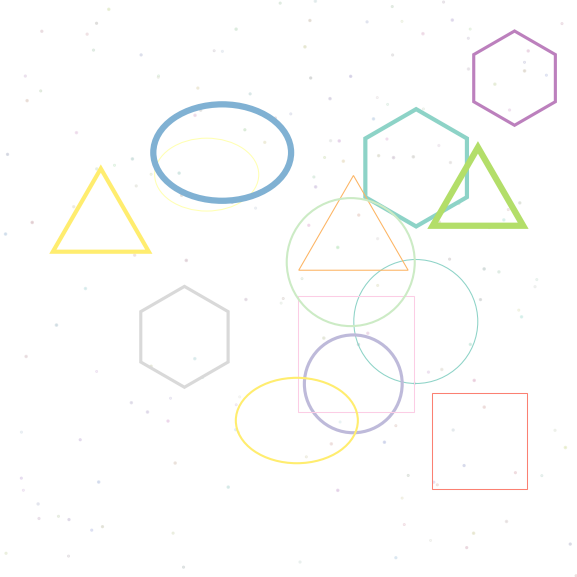[{"shape": "hexagon", "thickness": 2, "radius": 0.51, "center": [0.721, 0.709]}, {"shape": "circle", "thickness": 0.5, "radius": 0.54, "center": [0.72, 0.442]}, {"shape": "oval", "thickness": 0.5, "radius": 0.45, "center": [0.358, 0.697]}, {"shape": "circle", "thickness": 1.5, "radius": 0.42, "center": [0.612, 0.334]}, {"shape": "square", "thickness": 0.5, "radius": 0.41, "center": [0.83, 0.236]}, {"shape": "oval", "thickness": 3, "radius": 0.6, "center": [0.385, 0.735]}, {"shape": "triangle", "thickness": 0.5, "radius": 0.55, "center": [0.612, 0.586]}, {"shape": "triangle", "thickness": 3, "radius": 0.45, "center": [0.828, 0.653]}, {"shape": "square", "thickness": 0.5, "radius": 0.5, "center": [0.617, 0.386]}, {"shape": "hexagon", "thickness": 1.5, "radius": 0.44, "center": [0.319, 0.416]}, {"shape": "hexagon", "thickness": 1.5, "radius": 0.41, "center": [0.891, 0.864]}, {"shape": "circle", "thickness": 1, "radius": 0.55, "center": [0.607, 0.545]}, {"shape": "oval", "thickness": 1, "radius": 0.53, "center": [0.514, 0.271]}, {"shape": "triangle", "thickness": 2, "radius": 0.48, "center": [0.175, 0.611]}]